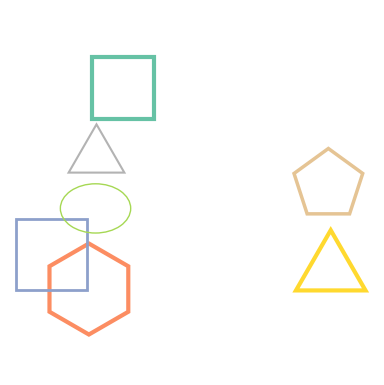[{"shape": "square", "thickness": 3, "radius": 0.4, "center": [0.32, 0.772]}, {"shape": "hexagon", "thickness": 3, "radius": 0.59, "center": [0.231, 0.249]}, {"shape": "square", "thickness": 2, "radius": 0.46, "center": [0.135, 0.339]}, {"shape": "oval", "thickness": 1, "radius": 0.46, "center": [0.248, 0.459]}, {"shape": "triangle", "thickness": 3, "radius": 0.52, "center": [0.859, 0.298]}, {"shape": "pentagon", "thickness": 2.5, "radius": 0.47, "center": [0.853, 0.52]}, {"shape": "triangle", "thickness": 1.5, "radius": 0.42, "center": [0.251, 0.593]}]